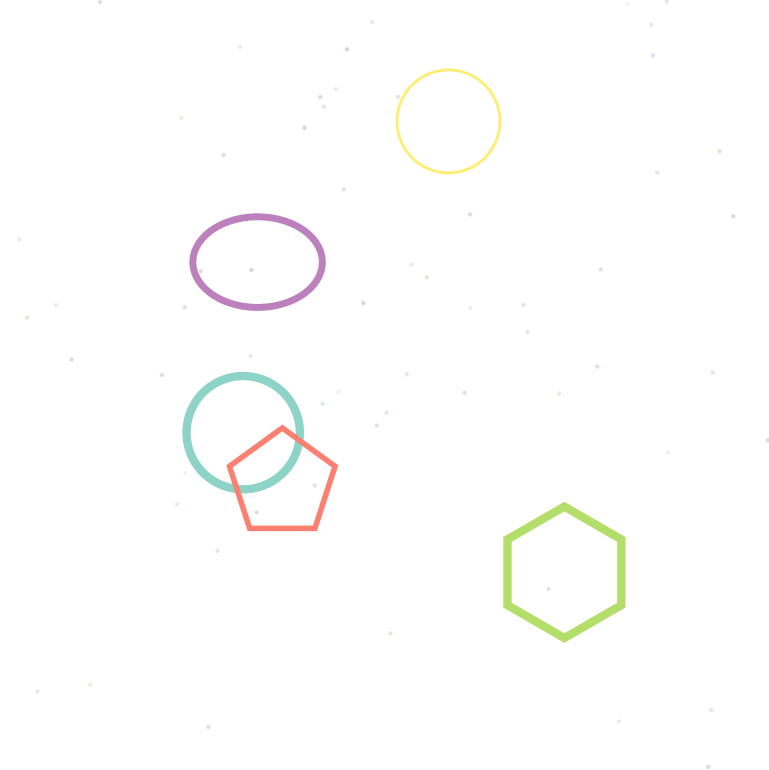[{"shape": "circle", "thickness": 3, "radius": 0.37, "center": [0.316, 0.438]}, {"shape": "pentagon", "thickness": 2, "radius": 0.36, "center": [0.367, 0.372]}, {"shape": "hexagon", "thickness": 3, "radius": 0.43, "center": [0.733, 0.257]}, {"shape": "oval", "thickness": 2.5, "radius": 0.42, "center": [0.335, 0.66]}, {"shape": "circle", "thickness": 1, "radius": 0.33, "center": [0.582, 0.842]}]